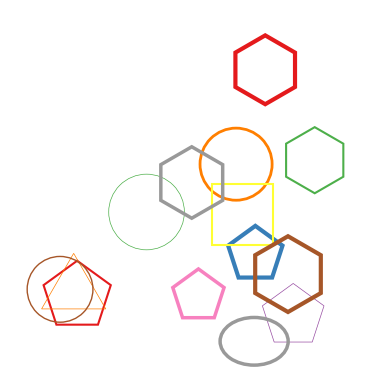[{"shape": "hexagon", "thickness": 3, "radius": 0.45, "center": [0.689, 0.819]}, {"shape": "pentagon", "thickness": 1.5, "radius": 0.46, "center": [0.2, 0.231]}, {"shape": "pentagon", "thickness": 3, "radius": 0.37, "center": [0.663, 0.339]}, {"shape": "hexagon", "thickness": 1.5, "radius": 0.43, "center": [0.817, 0.584]}, {"shape": "circle", "thickness": 0.5, "radius": 0.49, "center": [0.381, 0.449]}, {"shape": "pentagon", "thickness": 0.5, "radius": 0.42, "center": [0.762, 0.18]}, {"shape": "triangle", "thickness": 0.5, "radius": 0.48, "center": [0.191, 0.246]}, {"shape": "circle", "thickness": 2, "radius": 0.47, "center": [0.613, 0.574]}, {"shape": "square", "thickness": 1.5, "radius": 0.4, "center": [0.63, 0.442]}, {"shape": "hexagon", "thickness": 3, "radius": 0.49, "center": [0.748, 0.288]}, {"shape": "circle", "thickness": 1, "radius": 0.43, "center": [0.156, 0.249]}, {"shape": "pentagon", "thickness": 2.5, "radius": 0.35, "center": [0.515, 0.231]}, {"shape": "oval", "thickness": 2.5, "radius": 0.44, "center": [0.66, 0.114]}, {"shape": "hexagon", "thickness": 2.5, "radius": 0.46, "center": [0.498, 0.526]}]